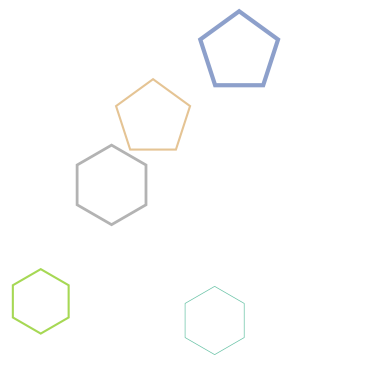[{"shape": "hexagon", "thickness": 0.5, "radius": 0.44, "center": [0.558, 0.168]}, {"shape": "pentagon", "thickness": 3, "radius": 0.53, "center": [0.621, 0.865]}, {"shape": "hexagon", "thickness": 1.5, "radius": 0.42, "center": [0.106, 0.217]}, {"shape": "pentagon", "thickness": 1.5, "radius": 0.51, "center": [0.398, 0.693]}, {"shape": "hexagon", "thickness": 2, "radius": 0.52, "center": [0.29, 0.52]}]